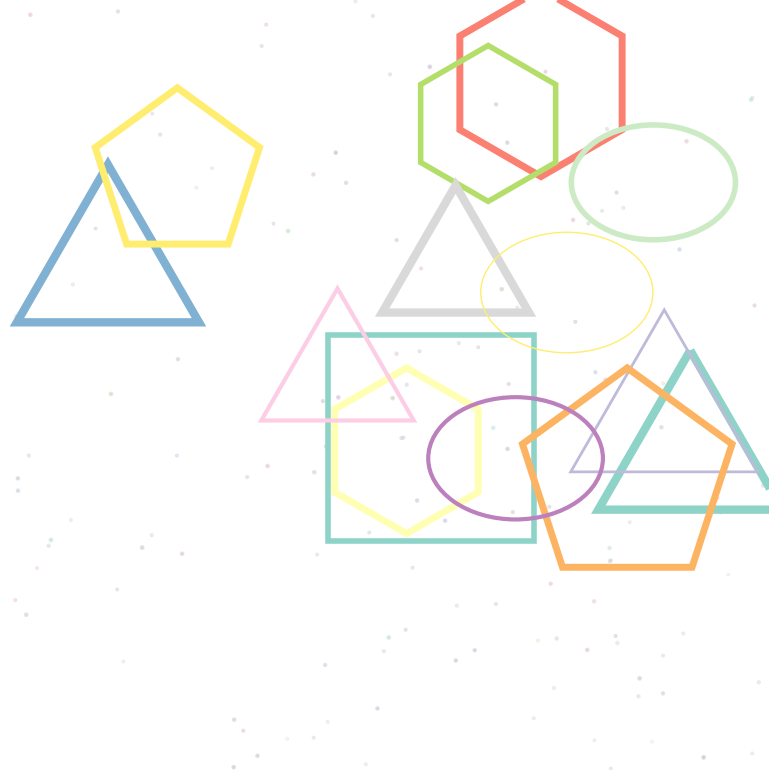[{"shape": "square", "thickness": 2, "radius": 0.67, "center": [0.56, 0.431]}, {"shape": "triangle", "thickness": 3, "radius": 0.69, "center": [0.896, 0.407]}, {"shape": "hexagon", "thickness": 2.5, "radius": 0.54, "center": [0.528, 0.415]}, {"shape": "triangle", "thickness": 1, "radius": 0.7, "center": [0.863, 0.457]}, {"shape": "hexagon", "thickness": 2.5, "radius": 0.61, "center": [0.703, 0.892]}, {"shape": "triangle", "thickness": 3, "radius": 0.68, "center": [0.14, 0.65]}, {"shape": "pentagon", "thickness": 2.5, "radius": 0.72, "center": [0.815, 0.379]}, {"shape": "hexagon", "thickness": 2, "radius": 0.51, "center": [0.634, 0.84]}, {"shape": "triangle", "thickness": 1.5, "radius": 0.57, "center": [0.438, 0.511]}, {"shape": "triangle", "thickness": 3, "radius": 0.55, "center": [0.592, 0.649]}, {"shape": "oval", "thickness": 1.5, "radius": 0.57, "center": [0.67, 0.405]}, {"shape": "oval", "thickness": 2, "radius": 0.53, "center": [0.849, 0.763]}, {"shape": "oval", "thickness": 0.5, "radius": 0.56, "center": [0.736, 0.62]}, {"shape": "pentagon", "thickness": 2.5, "radius": 0.56, "center": [0.23, 0.774]}]